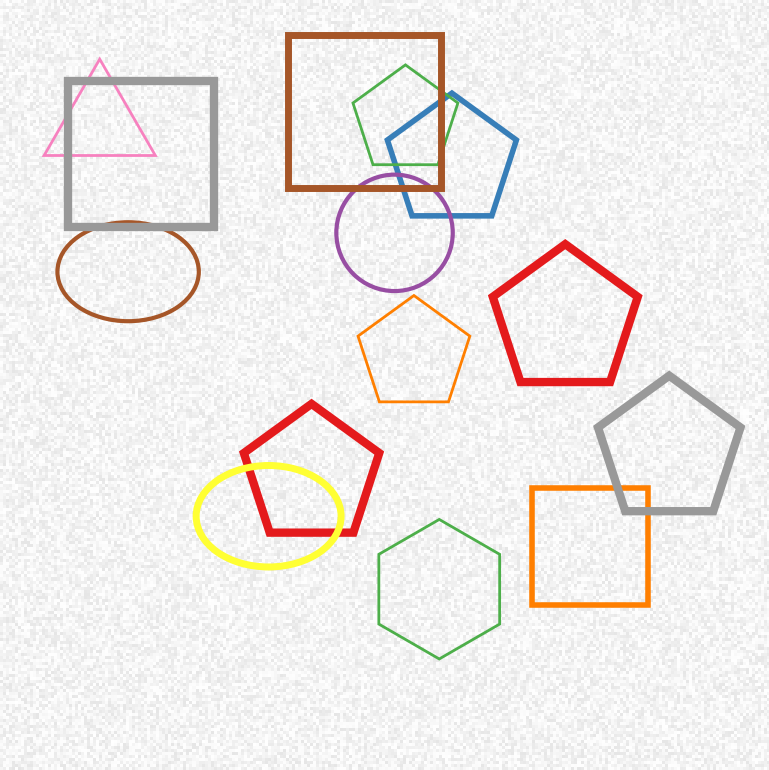[{"shape": "pentagon", "thickness": 3, "radius": 0.49, "center": [0.734, 0.584]}, {"shape": "pentagon", "thickness": 3, "radius": 0.46, "center": [0.405, 0.383]}, {"shape": "pentagon", "thickness": 2, "radius": 0.44, "center": [0.587, 0.791]}, {"shape": "pentagon", "thickness": 1, "radius": 0.36, "center": [0.527, 0.844]}, {"shape": "hexagon", "thickness": 1, "radius": 0.45, "center": [0.57, 0.235]}, {"shape": "circle", "thickness": 1.5, "radius": 0.38, "center": [0.512, 0.698]}, {"shape": "pentagon", "thickness": 1, "radius": 0.38, "center": [0.538, 0.54]}, {"shape": "square", "thickness": 2, "radius": 0.38, "center": [0.766, 0.29]}, {"shape": "oval", "thickness": 2.5, "radius": 0.47, "center": [0.349, 0.33]}, {"shape": "oval", "thickness": 1.5, "radius": 0.46, "center": [0.166, 0.647]}, {"shape": "square", "thickness": 2.5, "radius": 0.5, "center": [0.473, 0.855]}, {"shape": "triangle", "thickness": 1, "radius": 0.42, "center": [0.13, 0.84]}, {"shape": "pentagon", "thickness": 3, "radius": 0.49, "center": [0.869, 0.415]}, {"shape": "square", "thickness": 3, "radius": 0.47, "center": [0.183, 0.8]}]